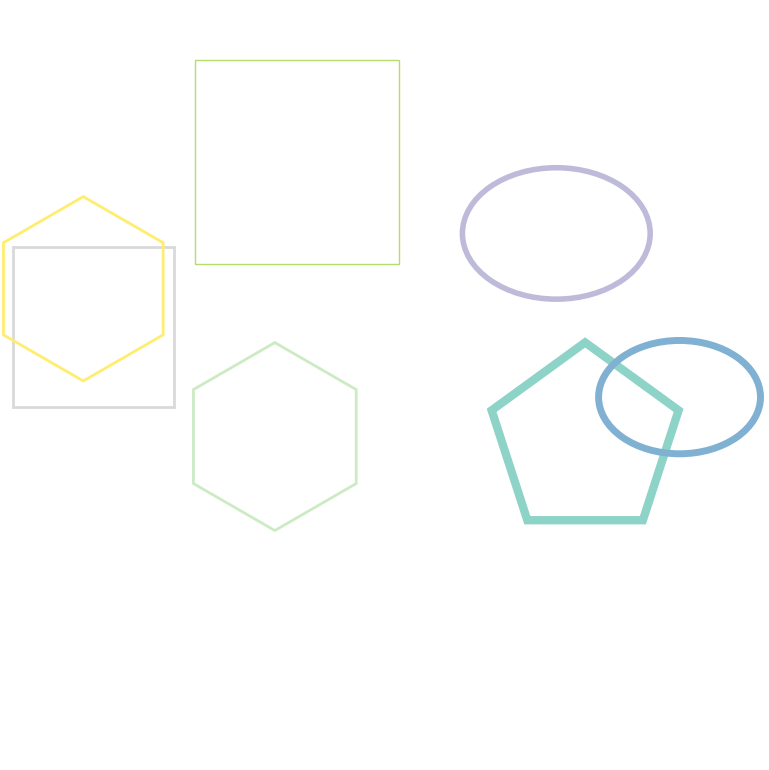[{"shape": "pentagon", "thickness": 3, "radius": 0.64, "center": [0.76, 0.428]}, {"shape": "oval", "thickness": 2, "radius": 0.61, "center": [0.722, 0.697]}, {"shape": "oval", "thickness": 2.5, "radius": 0.53, "center": [0.883, 0.484]}, {"shape": "square", "thickness": 0.5, "radius": 0.66, "center": [0.385, 0.79]}, {"shape": "square", "thickness": 1, "radius": 0.52, "center": [0.122, 0.575]}, {"shape": "hexagon", "thickness": 1, "radius": 0.61, "center": [0.357, 0.433]}, {"shape": "hexagon", "thickness": 1, "radius": 0.6, "center": [0.108, 0.625]}]